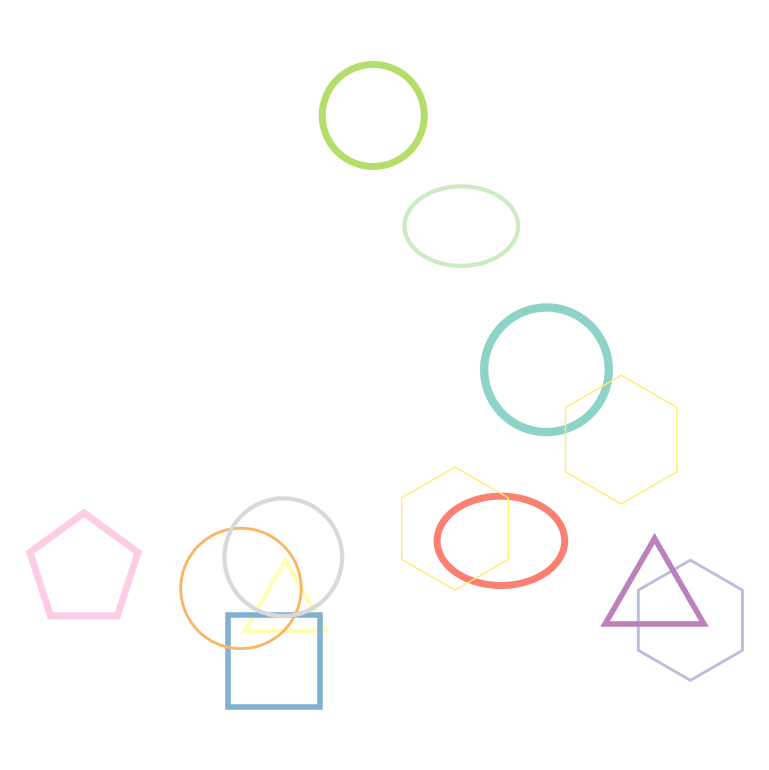[{"shape": "circle", "thickness": 3, "radius": 0.4, "center": [0.71, 0.52]}, {"shape": "triangle", "thickness": 1.5, "radius": 0.3, "center": [0.37, 0.211]}, {"shape": "hexagon", "thickness": 1, "radius": 0.39, "center": [0.897, 0.194]}, {"shape": "oval", "thickness": 2.5, "radius": 0.41, "center": [0.651, 0.298]}, {"shape": "square", "thickness": 2, "radius": 0.3, "center": [0.356, 0.141]}, {"shape": "circle", "thickness": 1, "radius": 0.39, "center": [0.313, 0.236]}, {"shape": "circle", "thickness": 2.5, "radius": 0.33, "center": [0.485, 0.85]}, {"shape": "pentagon", "thickness": 2.5, "radius": 0.37, "center": [0.109, 0.26]}, {"shape": "circle", "thickness": 1.5, "radius": 0.38, "center": [0.368, 0.276]}, {"shape": "triangle", "thickness": 2, "radius": 0.37, "center": [0.85, 0.227]}, {"shape": "oval", "thickness": 1.5, "radius": 0.37, "center": [0.599, 0.706]}, {"shape": "hexagon", "thickness": 0.5, "radius": 0.42, "center": [0.807, 0.429]}, {"shape": "hexagon", "thickness": 0.5, "radius": 0.4, "center": [0.591, 0.314]}]